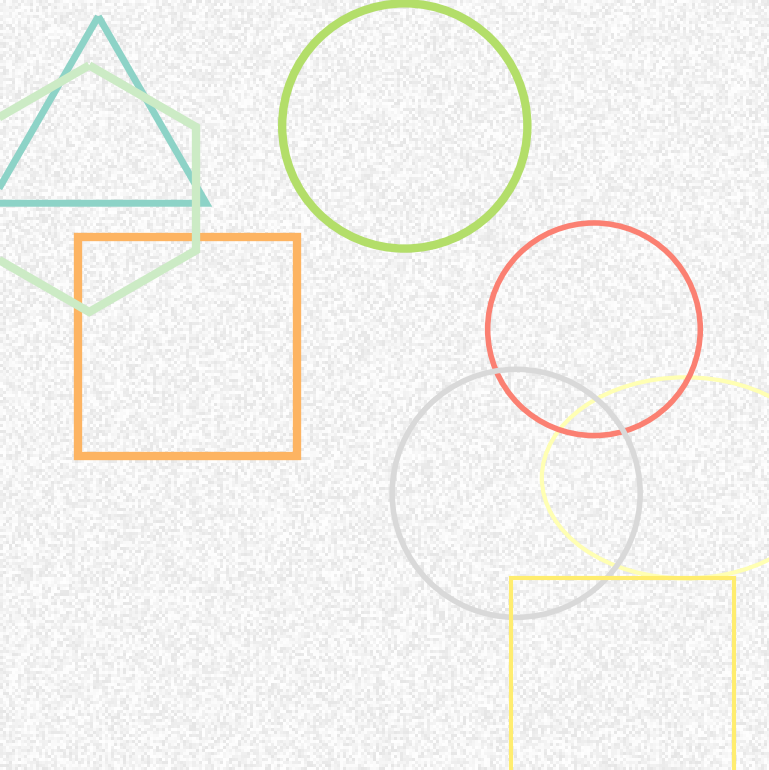[{"shape": "triangle", "thickness": 2.5, "radius": 0.81, "center": [0.128, 0.817]}, {"shape": "oval", "thickness": 1.5, "radius": 0.93, "center": [0.89, 0.379]}, {"shape": "circle", "thickness": 2, "radius": 0.69, "center": [0.771, 0.572]}, {"shape": "square", "thickness": 3, "radius": 0.71, "center": [0.244, 0.55]}, {"shape": "circle", "thickness": 3, "radius": 0.8, "center": [0.526, 0.836]}, {"shape": "circle", "thickness": 2, "radius": 0.81, "center": [0.67, 0.359]}, {"shape": "hexagon", "thickness": 3, "radius": 0.8, "center": [0.116, 0.755]}, {"shape": "square", "thickness": 1.5, "radius": 0.72, "center": [0.809, 0.105]}]